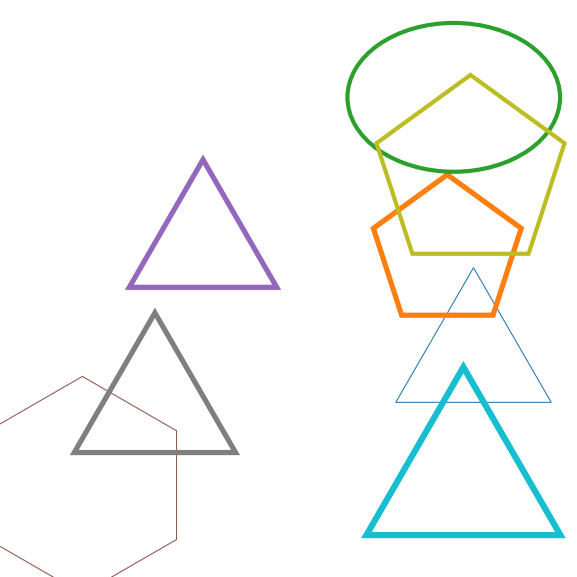[{"shape": "triangle", "thickness": 0.5, "radius": 0.78, "center": [0.82, 0.38]}, {"shape": "pentagon", "thickness": 2.5, "radius": 0.67, "center": [0.775, 0.562]}, {"shape": "oval", "thickness": 2, "radius": 0.92, "center": [0.786, 0.831]}, {"shape": "triangle", "thickness": 2.5, "radius": 0.74, "center": [0.352, 0.575]}, {"shape": "hexagon", "thickness": 0.5, "radius": 0.94, "center": [0.143, 0.159]}, {"shape": "triangle", "thickness": 2.5, "radius": 0.81, "center": [0.268, 0.296]}, {"shape": "pentagon", "thickness": 2, "radius": 0.86, "center": [0.815, 0.698]}, {"shape": "triangle", "thickness": 3, "radius": 0.97, "center": [0.802, 0.17]}]